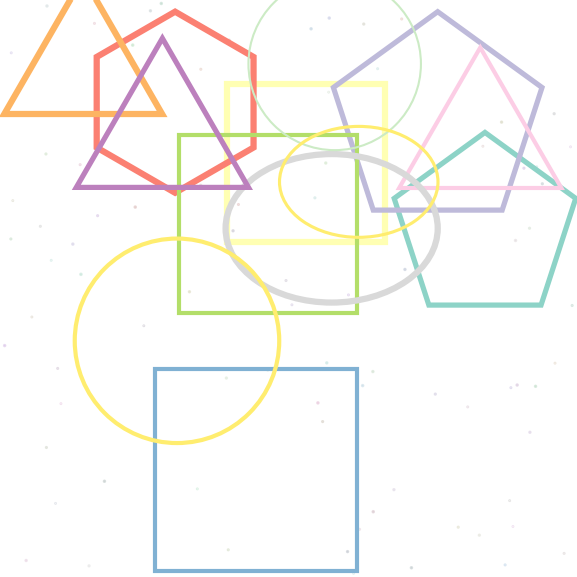[{"shape": "pentagon", "thickness": 2.5, "radius": 0.83, "center": [0.84, 0.605]}, {"shape": "square", "thickness": 3, "radius": 0.68, "center": [0.529, 0.717]}, {"shape": "pentagon", "thickness": 2.5, "radius": 0.95, "center": [0.758, 0.789]}, {"shape": "hexagon", "thickness": 3, "radius": 0.78, "center": [0.303, 0.822]}, {"shape": "square", "thickness": 2, "radius": 0.87, "center": [0.444, 0.186]}, {"shape": "triangle", "thickness": 3, "radius": 0.79, "center": [0.144, 0.881]}, {"shape": "square", "thickness": 2, "radius": 0.77, "center": [0.464, 0.612]}, {"shape": "triangle", "thickness": 2, "radius": 0.81, "center": [0.832, 0.755]}, {"shape": "oval", "thickness": 3, "radius": 0.92, "center": [0.574, 0.604]}, {"shape": "triangle", "thickness": 2.5, "radius": 0.86, "center": [0.281, 0.761]}, {"shape": "circle", "thickness": 1, "radius": 0.75, "center": [0.58, 0.888]}, {"shape": "circle", "thickness": 2, "radius": 0.89, "center": [0.306, 0.409]}, {"shape": "oval", "thickness": 1.5, "radius": 0.69, "center": [0.621, 0.684]}]